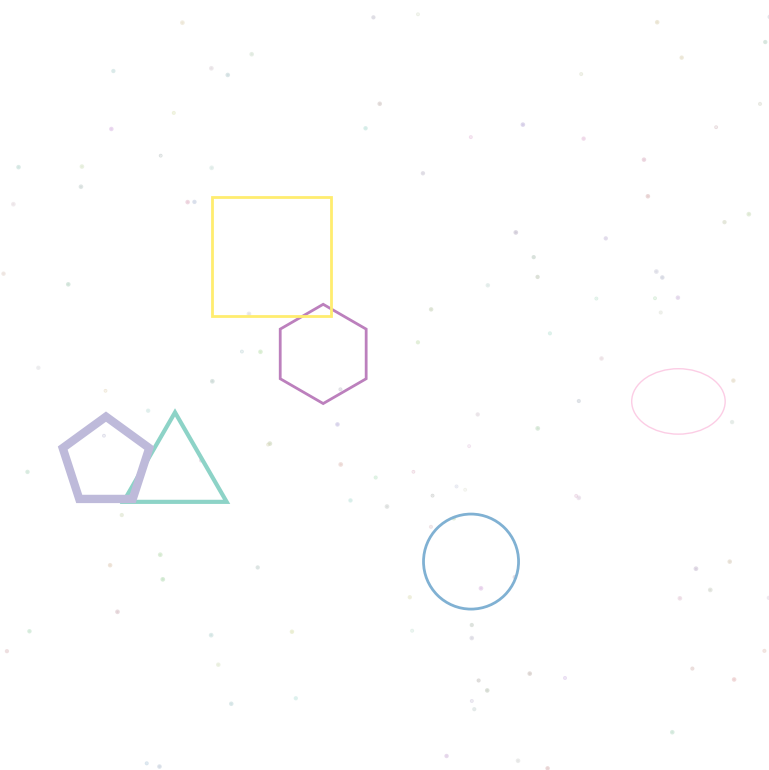[{"shape": "triangle", "thickness": 1.5, "radius": 0.39, "center": [0.227, 0.387]}, {"shape": "pentagon", "thickness": 3, "radius": 0.3, "center": [0.138, 0.4]}, {"shape": "circle", "thickness": 1, "radius": 0.31, "center": [0.612, 0.271]}, {"shape": "oval", "thickness": 0.5, "radius": 0.3, "center": [0.881, 0.479]}, {"shape": "hexagon", "thickness": 1, "radius": 0.32, "center": [0.42, 0.54]}, {"shape": "square", "thickness": 1, "radius": 0.39, "center": [0.353, 0.667]}]